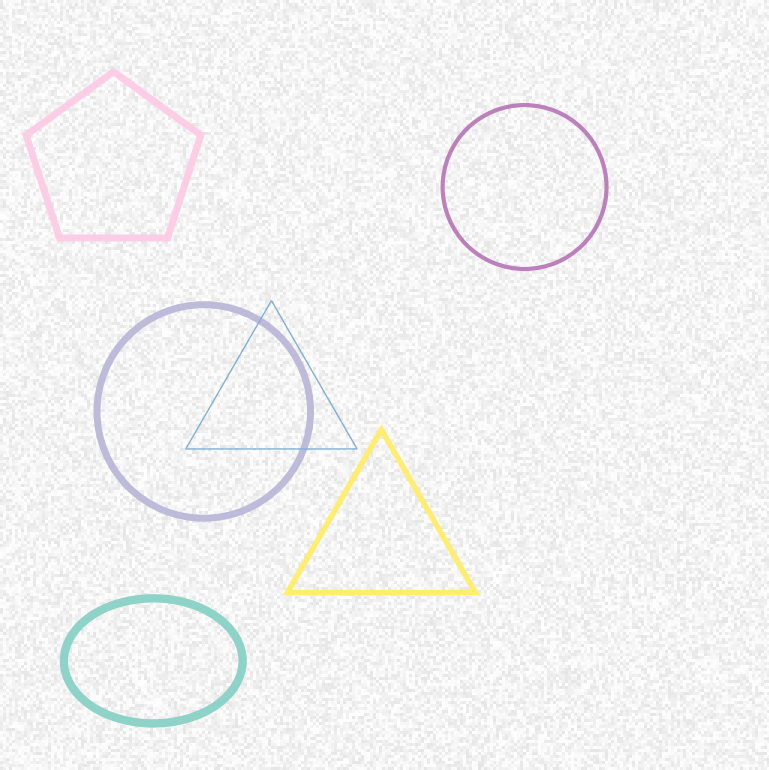[{"shape": "oval", "thickness": 3, "radius": 0.58, "center": [0.199, 0.142]}, {"shape": "circle", "thickness": 2.5, "radius": 0.69, "center": [0.265, 0.466]}, {"shape": "triangle", "thickness": 0.5, "radius": 0.64, "center": [0.352, 0.481]}, {"shape": "pentagon", "thickness": 2.5, "radius": 0.6, "center": [0.147, 0.788]}, {"shape": "circle", "thickness": 1.5, "radius": 0.53, "center": [0.681, 0.757]}, {"shape": "triangle", "thickness": 2, "radius": 0.71, "center": [0.495, 0.301]}]